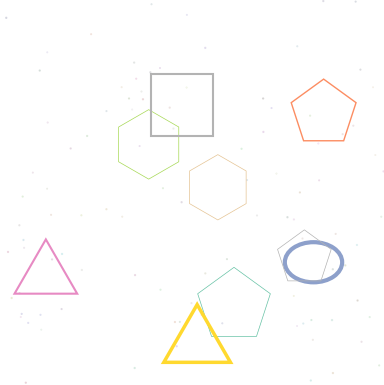[{"shape": "pentagon", "thickness": 0.5, "radius": 0.5, "center": [0.608, 0.206]}, {"shape": "pentagon", "thickness": 1, "radius": 0.44, "center": [0.841, 0.706]}, {"shape": "oval", "thickness": 3, "radius": 0.37, "center": [0.814, 0.319]}, {"shape": "triangle", "thickness": 1.5, "radius": 0.47, "center": [0.119, 0.284]}, {"shape": "hexagon", "thickness": 0.5, "radius": 0.45, "center": [0.386, 0.625]}, {"shape": "triangle", "thickness": 2.5, "radius": 0.5, "center": [0.512, 0.109]}, {"shape": "hexagon", "thickness": 0.5, "radius": 0.42, "center": [0.566, 0.514]}, {"shape": "pentagon", "thickness": 0.5, "radius": 0.37, "center": [0.791, 0.33]}, {"shape": "square", "thickness": 1.5, "radius": 0.41, "center": [0.472, 0.728]}]